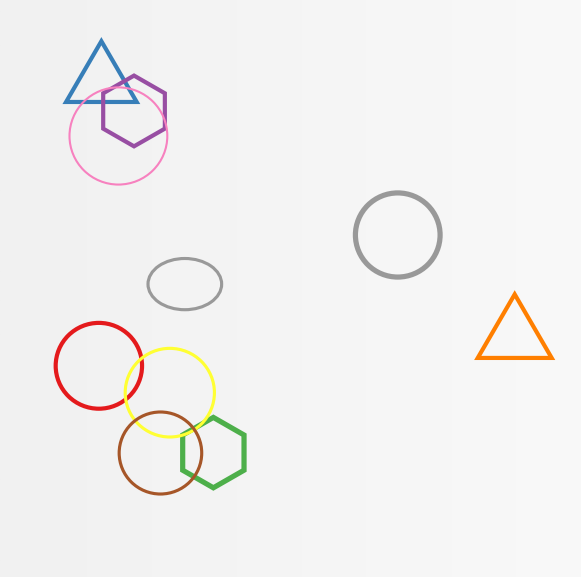[{"shape": "circle", "thickness": 2, "radius": 0.37, "center": [0.17, 0.366]}, {"shape": "triangle", "thickness": 2, "radius": 0.35, "center": [0.174, 0.858]}, {"shape": "hexagon", "thickness": 2.5, "radius": 0.3, "center": [0.367, 0.215]}, {"shape": "hexagon", "thickness": 2, "radius": 0.31, "center": [0.231, 0.807]}, {"shape": "triangle", "thickness": 2, "radius": 0.37, "center": [0.886, 0.416]}, {"shape": "circle", "thickness": 1.5, "radius": 0.38, "center": [0.292, 0.319]}, {"shape": "circle", "thickness": 1.5, "radius": 0.36, "center": [0.276, 0.215]}, {"shape": "circle", "thickness": 1, "radius": 0.42, "center": [0.204, 0.764]}, {"shape": "circle", "thickness": 2.5, "radius": 0.36, "center": [0.684, 0.592]}, {"shape": "oval", "thickness": 1.5, "radius": 0.32, "center": [0.318, 0.507]}]